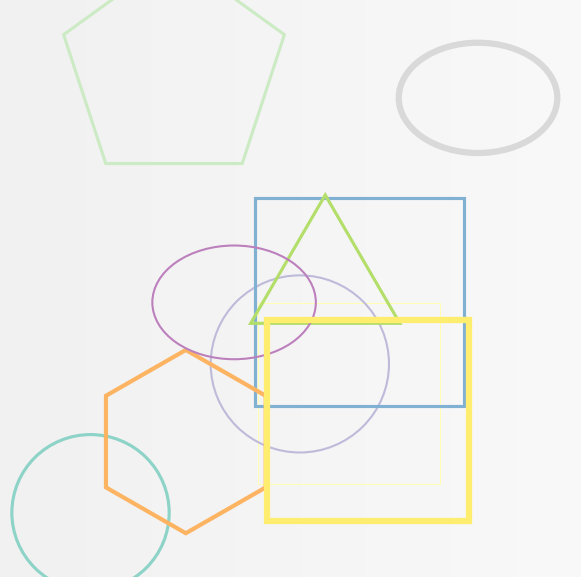[{"shape": "circle", "thickness": 1.5, "radius": 0.68, "center": [0.156, 0.111]}, {"shape": "square", "thickness": 0.5, "radius": 0.79, "center": [0.601, 0.317]}, {"shape": "circle", "thickness": 1, "radius": 0.77, "center": [0.516, 0.369]}, {"shape": "square", "thickness": 1.5, "radius": 0.9, "center": [0.618, 0.476]}, {"shape": "hexagon", "thickness": 2, "radius": 0.79, "center": [0.32, 0.234]}, {"shape": "triangle", "thickness": 1.5, "radius": 0.74, "center": [0.56, 0.513]}, {"shape": "oval", "thickness": 3, "radius": 0.68, "center": [0.822, 0.83]}, {"shape": "oval", "thickness": 1, "radius": 0.7, "center": [0.403, 0.476]}, {"shape": "pentagon", "thickness": 1.5, "radius": 1.0, "center": [0.299, 0.877]}, {"shape": "square", "thickness": 3, "radius": 0.87, "center": [0.633, 0.27]}]